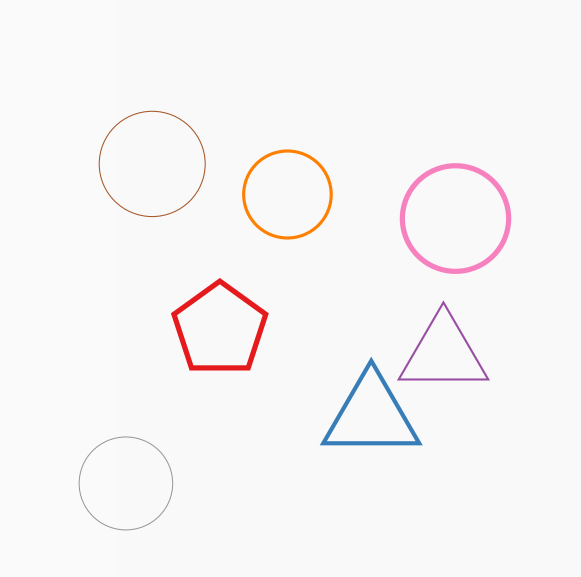[{"shape": "pentagon", "thickness": 2.5, "radius": 0.42, "center": [0.378, 0.429]}, {"shape": "triangle", "thickness": 2, "radius": 0.48, "center": [0.639, 0.279]}, {"shape": "triangle", "thickness": 1, "radius": 0.44, "center": [0.763, 0.386]}, {"shape": "circle", "thickness": 1.5, "radius": 0.38, "center": [0.495, 0.662]}, {"shape": "circle", "thickness": 0.5, "radius": 0.46, "center": [0.262, 0.715]}, {"shape": "circle", "thickness": 2.5, "radius": 0.46, "center": [0.784, 0.621]}, {"shape": "circle", "thickness": 0.5, "radius": 0.4, "center": [0.217, 0.162]}]